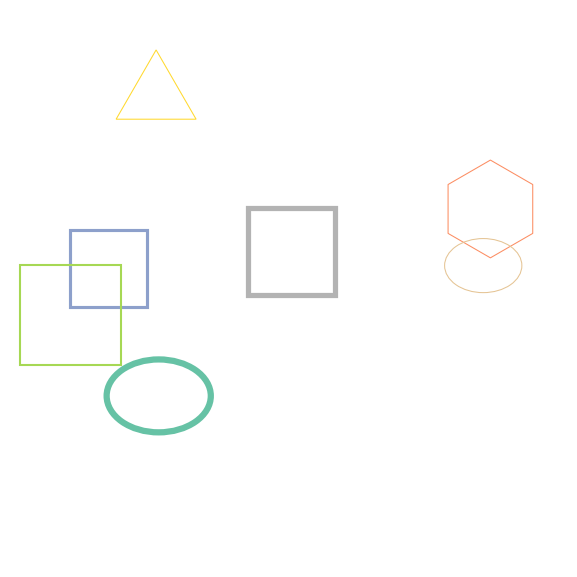[{"shape": "oval", "thickness": 3, "radius": 0.45, "center": [0.275, 0.314]}, {"shape": "hexagon", "thickness": 0.5, "radius": 0.42, "center": [0.849, 0.637]}, {"shape": "square", "thickness": 1.5, "radius": 0.34, "center": [0.188, 0.534]}, {"shape": "square", "thickness": 1, "radius": 0.44, "center": [0.122, 0.454]}, {"shape": "triangle", "thickness": 0.5, "radius": 0.4, "center": [0.27, 0.833]}, {"shape": "oval", "thickness": 0.5, "radius": 0.33, "center": [0.837, 0.539]}, {"shape": "square", "thickness": 2.5, "radius": 0.38, "center": [0.504, 0.564]}]